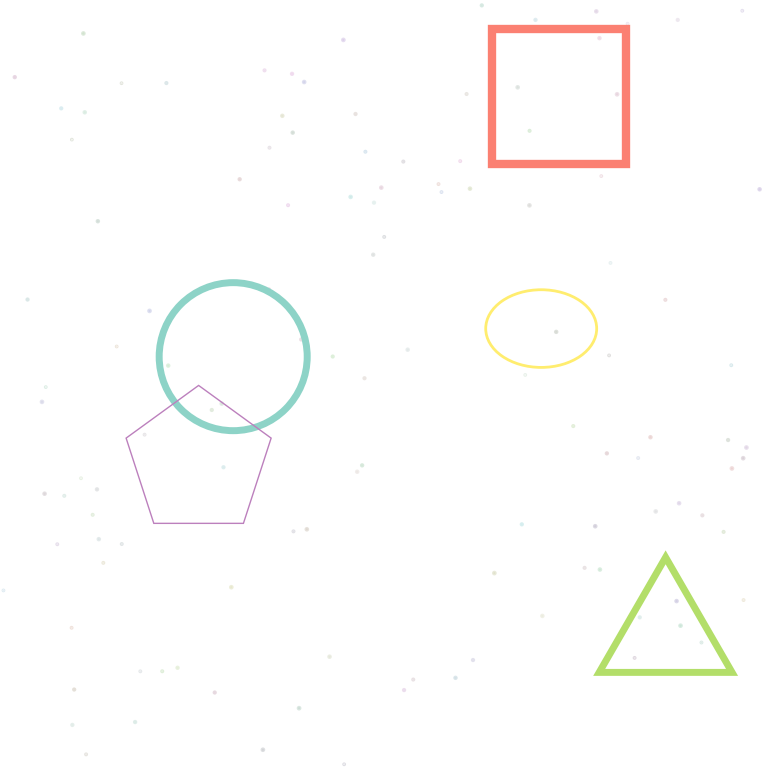[{"shape": "circle", "thickness": 2.5, "radius": 0.48, "center": [0.303, 0.537]}, {"shape": "square", "thickness": 3, "radius": 0.44, "center": [0.726, 0.874]}, {"shape": "triangle", "thickness": 2.5, "radius": 0.5, "center": [0.864, 0.177]}, {"shape": "pentagon", "thickness": 0.5, "radius": 0.5, "center": [0.258, 0.4]}, {"shape": "oval", "thickness": 1, "radius": 0.36, "center": [0.703, 0.573]}]